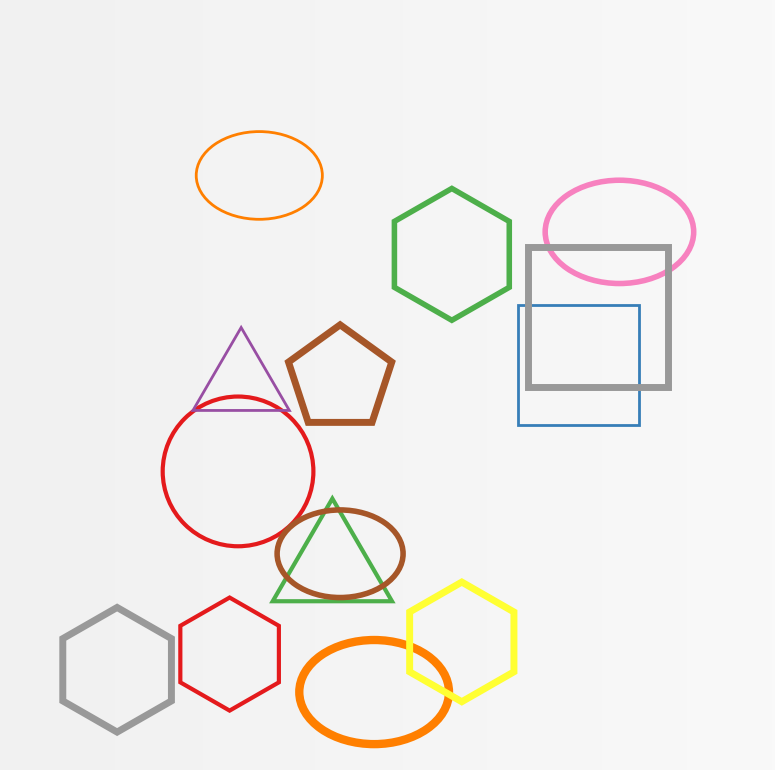[{"shape": "circle", "thickness": 1.5, "radius": 0.49, "center": [0.307, 0.388]}, {"shape": "hexagon", "thickness": 1.5, "radius": 0.37, "center": [0.296, 0.151]}, {"shape": "square", "thickness": 1, "radius": 0.39, "center": [0.747, 0.525]}, {"shape": "triangle", "thickness": 1.5, "radius": 0.44, "center": [0.429, 0.264]}, {"shape": "hexagon", "thickness": 2, "radius": 0.43, "center": [0.583, 0.67]}, {"shape": "triangle", "thickness": 1, "radius": 0.36, "center": [0.311, 0.503]}, {"shape": "oval", "thickness": 1, "radius": 0.41, "center": [0.335, 0.772]}, {"shape": "oval", "thickness": 3, "radius": 0.48, "center": [0.483, 0.101]}, {"shape": "hexagon", "thickness": 2.5, "radius": 0.39, "center": [0.596, 0.166]}, {"shape": "pentagon", "thickness": 2.5, "radius": 0.35, "center": [0.439, 0.508]}, {"shape": "oval", "thickness": 2, "radius": 0.41, "center": [0.439, 0.281]}, {"shape": "oval", "thickness": 2, "radius": 0.48, "center": [0.799, 0.699]}, {"shape": "square", "thickness": 2.5, "radius": 0.45, "center": [0.772, 0.588]}, {"shape": "hexagon", "thickness": 2.5, "radius": 0.4, "center": [0.151, 0.13]}]